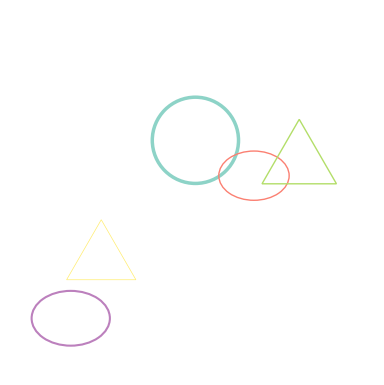[{"shape": "circle", "thickness": 2.5, "radius": 0.56, "center": [0.508, 0.636]}, {"shape": "oval", "thickness": 1, "radius": 0.46, "center": [0.66, 0.544]}, {"shape": "triangle", "thickness": 1, "radius": 0.56, "center": [0.777, 0.578]}, {"shape": "oval", "thickness": 1.5, "radius": 0.51, "center": [0.184, 0.173]}, {"shape": "triangle", "thickness": 0.5, "radius": 0.52, "center": [0.263, 0.325]}]